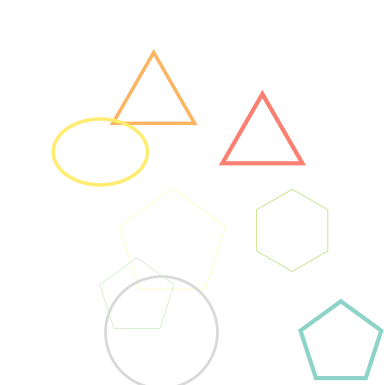[{"shape": "pentagon", "thickness": 3, "radius": 0.55, "center": [0.885, 0.107]}, {"shape": "pentagon", "thickness": 0.5, "radius": 0.73, "center": [0.448, 0.366]}, {"shape": "triangle", "thickness": 3, "radius": 0.6, "center": [0.681, 0.636]}, {"shape": "triangle", "thickness": 2.5, "radius": 0.61, "center": [0.399, 0.741]}, {"shape": "hexagon", "thickness": 0.5, "radius": 0.53, "center": [0.759, 0.402]}, {"shape": "circle", "thickness": 2, "radius": 0.73, "center": [0.419, 0.136]}, {"shape": "pentagon", "thickness": 0.5, "radius": 0.51, "center": [0.356, 0.229]}, {"shape": "oval", "thickness": 2.5, "radius": 0.61, "center": [0.261, 0.605]}]